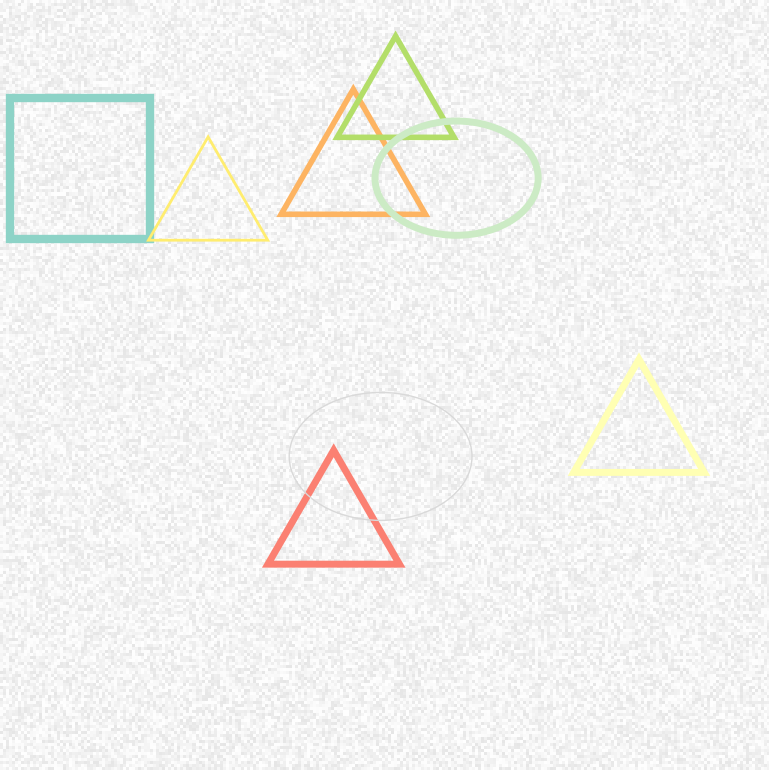[{"shape": "square", "thickness": 3, "radius": 0.46, "center": [0.104, 0.781]}, {"shape": "triangle", "thickness": 2.5, "radius": 0.49, "center": [0.83, 0.435]}, {"shape": "triangle", "thickness": 2.5, "radius": 0.49, "center": [0.433, 0.317]}, {"shape": "triangle", "thickness": 2, "radius": 0.54, "center": [0.459, 0.776]}, {"shape": "triangle", "thickness": 2, "radius": 0.44, "center": [0.514, 0.865]}, {"shape": "oval", "thickness": 0.5, "radius": 0.59, "center": [0.494, 0.407]}, {"shape": "oval", "thickness": 2.5, "radius": 0.53, "center": [0.593, 0.769]}, {"shape": "triangle", "thickness": 1, "radius": 0.45, "center": [0.27, 0.733]}]